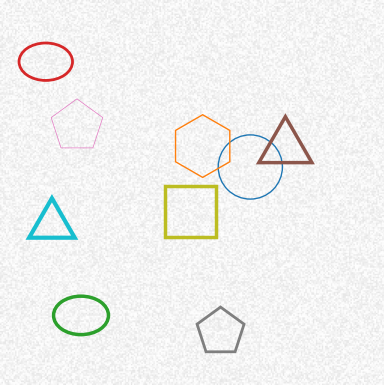[{"shape": "circle", "thickness": 1, "radius": 0.42, "center": [0.65, 0.566]}, {"shape": "hexagon", "thickness": 1, "radius": 0.41, "center": [0.526, 0.621]}, {"shape": "oval", "thickness": 2.5, "radius": 0.36, "center": [0.21, 0.181]}, {"shape": "oval", "thickness": 2, "radius": 0.35, "center": [0.119, 0.84]}, {"shape": "triangle", "thickness": 2.5, "radius": 0.4, "center": [0.741, 0.617]}, {"shape": "pentagon", "thickness": 0.5, "radius": 0.35, "center": [0.2, 0.673]}, {"shape": "pentagon", "thickness": 2, "radius": 0.32, "center": [0.573, 0.138]}, {"shape": "square", "thickness": 2.5, "radius": 0.33, "center": [0.494, 0.45]}, {"shape": "triangle", "thickness": 3, "radius": 0.34, "center": [0.135, 0.417]}]